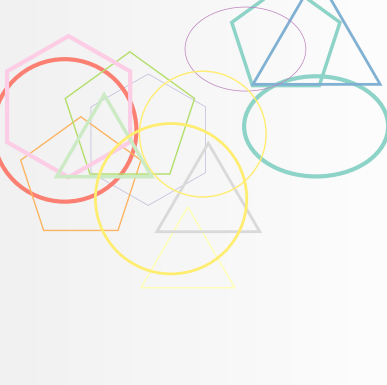[{"shape": "pentagon", "thickness": 2.5, "radius": 0.73, "center": [0.738, 0.896]}, {"shape": "oval", "thickness": 3, "radius": 0.93, "center": [0.816, 0.672]}, {"shape": "triangle", "thickness": 1, "radius": 0.7, "center": [0.485, 0.323]}, {"shape": "hexagon", "thickness": 0.5, "radius": 0.85, "center": [0.383, 0.637]}, {"shape": "circle", "thickness": 3, "radius": 0.93, "center": [0.167, 0.661]}, {"shape": "triangle", "thickness": 2, "radius": 0.95, "center": [0.817, 0.876]}, {"shape": "pentagon", "thickness": 1, "radius": 0.82, "center": [0.209, 0.533]}, {"shape": "pentagon", "thickness": 1, "radius": 0.88, "center": [0.335, 0.69]}, {"shape": "hexagon", "thickness": 3, "radius": 0.92, "center": [0.177, 0.723]}, {"shape": "triangle", "thickness": 2, "radius": 0.77, "center": [0.538, 0.475]}, {"shape": "oval", "thickness": 0.5, "radius": 0.78, "center": [0.633, 0.873]}, {"shape": "triangle", "thickness": 2.5, "radius": 0.71, "center": [0.269, 0.612]}, {"shape": "circle", "thickness": 2, "radius": 0.98, "center": [0.442, 0.484]}, {"shape": "circle", "thickness": 1, "radius": 0.82, "center": [0.523, 0.652]}]